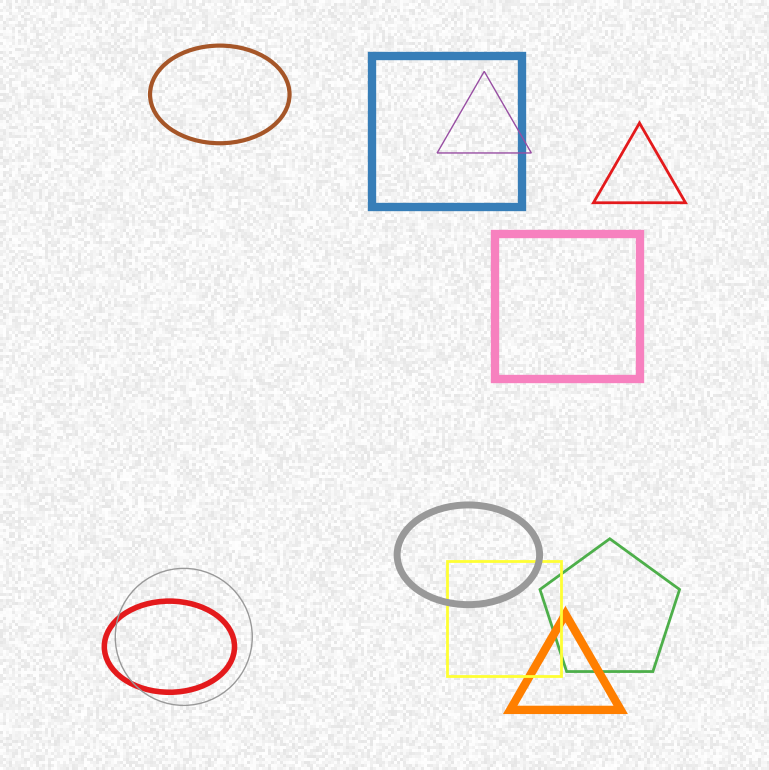[{"shape": "oval", "thickness": 2, "radius": 0.42, "center": [0.22, 0.16]}, {"shape": "triangle", "thickness": 1, "radius": 0.35, "center": [0.831, 0.771]}, {"shape": "square", "thickness": 3, "radius": 0.49, "center": [0.58, 0.829]}, {"shape": "pentagon", "thickness": 1, "radius": 0.48, "center": [0.792, 0.205]}, {"shape": "triangle", "thickness": 0.5, "radius": 0.35, "center": [0.629, 0.837]}, {"shape": "triangle", "thickness": 3, "radius": 0.41, "center": [0.734, 0.12]}, {"shape": "square", "thickness": 1, "radius": 0.37, "center": [0.654, 0.197]}, {"shape": "oval", "thickness": 1.5, "radius": 0.45, "center": [0.285, 0.877]}, {"shape": "square", "thickness": 3, "radius": 0.47, "center": [0.737, 0.602]}, {"shape": "circle", "thickness": 0.5, "radius": 0.44, "center": [0.239, 0.173]}, {"shape": "oval", "thickness": 2.5, "radius": 0.46, "center": [0.608, 0.279]}]